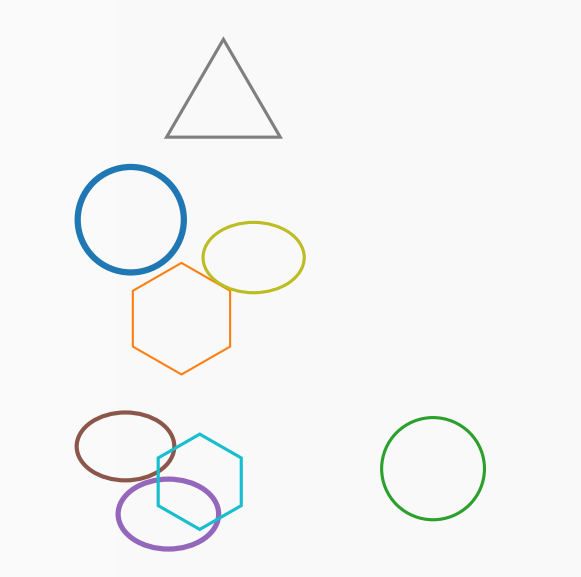[{"shape": "circle", "thickness": 3, "radius": 0.46, "center": [0.225, 0.619]}, {"shape": "hexagon", "thickness": 1, "radius": 0.48, "center": [0.312, 0.447]}, {"shape": "circle", "thickness": 1.5, "radius": 0.44, "center": [0.745, 0.188]}, {"shape": "oval", "thickness": 2.5, "radius": 0.43, "center": [0.29, 0.109]}, {"shape": "oval", "thickness": 2, "radius": 0.42, "center": [0.216, 0.226]}, {"shape": "triangle", "thickness": 1.5, "radius": 0.56, "center": [0.384, 0.818]}, {"shape": "oval", "thickness": 1.5, "radius": 0.44, "center": [0.436, 0.553]}, {"shape": "hexagon", "thickness": 1.5, "radius": 0.41, "center": [0.344, 0.165]}]